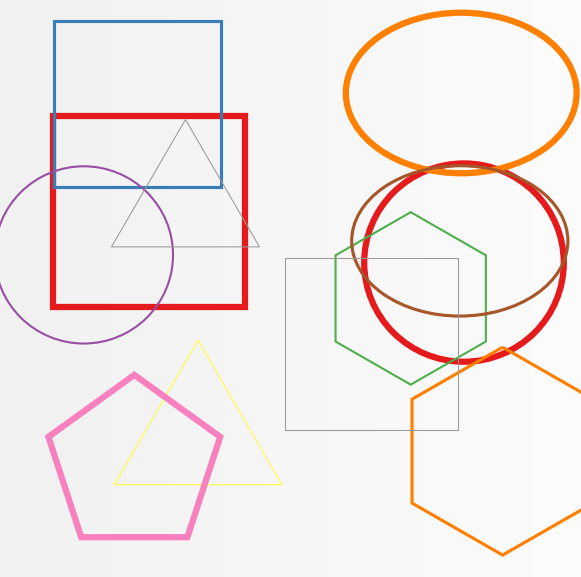[{"shape": "circle", "thickness": 3, "radius": 0.86, "center": [0.798, 0.544]}, {"shape": "square", "thickness": 3, "radius": 0.83, "center": [0.256, 0.633]}, {"shape": "square", "thickness": 1.5, "radius": 0.72, "center": [0.237, 0.82]}, {"shape": "hexagon", "thickness": 1, "radius": 0.75, "center": [0.707, 0.482]}, {"shape": "circle", "thickness": 1, "radius": 0.77, "center": [0.144, 0.558]}, {"shape": "hexagon", "thickness": 1.5, "radius": 0.9, "center": [0.865, 0.218]}, {"shape": "oval", "thickness": 3, "radius": 0.99, "center": [0.794, 0.838]}, {"shape": "triangle", "thickness": 0.5, "radius": 0.83, "center": [0.341, 0.243]}, {"shape": "oval", "thickness": 1.5, "radius": 0.93, "center": [0.791, 0.582]}, {"shape": "pentagon", "thickness": 3, "radius": 0.78, "center": [0.231, 0.195]}, {"shape": "square", "thickness": 0.5, "radius": 0.75, "center": [0.639, 0.404]}, {"shape": "triangle", "thickness": 0.5, "radius": 0.74, "center": [0.319, 0.645]}]